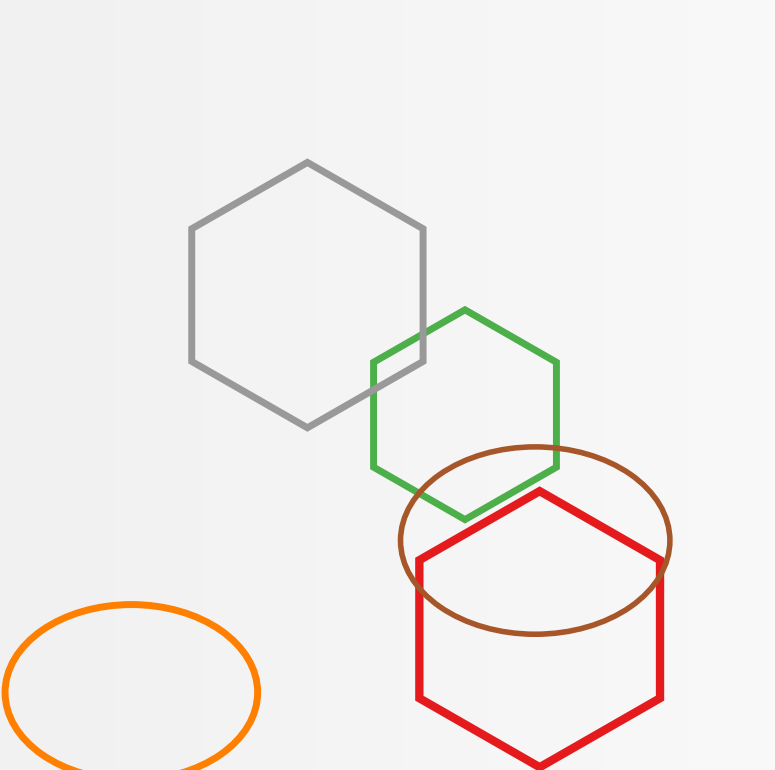[{"shape": "hexagon", "thickness": 3, "radius": 0.9, "center": [0.696, 0.183]}, {"shape": "hexagon", "thickness": 2.5, "radius": 0.68, "center": [0.6, 0.461]}, {"shape": "oval", "thickness": 2.5, "radius": 0.81, "center": [0.169, 0.101]}, {"shape": "oval", "thickness": 2, "radius": 0.87, "center": [0.691, 0.298]}, {"shape": "hexagon", "thickness": 2.5, "radius": 0.86, "center": [0.397, 0.617]}]